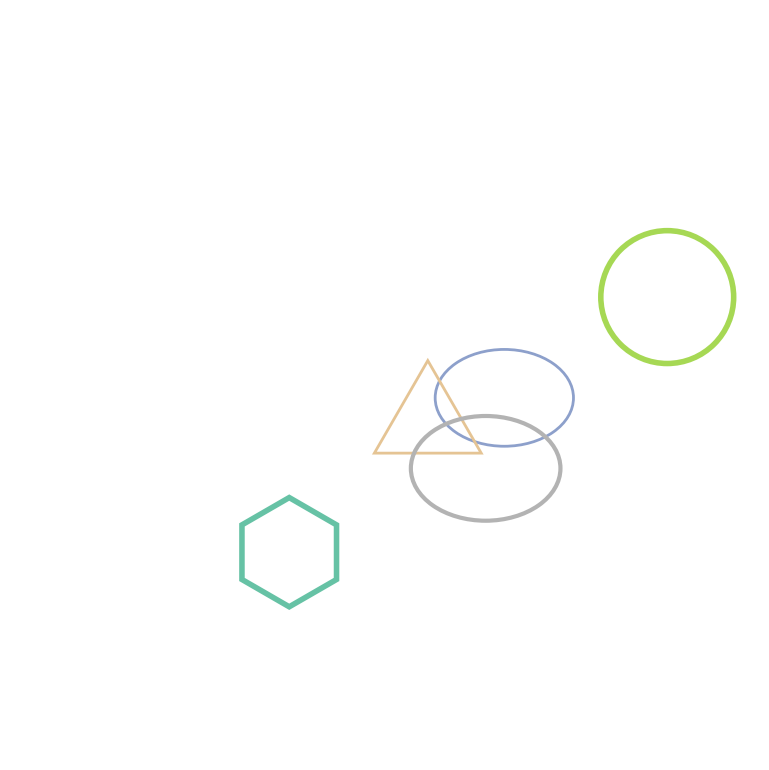[{"shape": "hexagon", "thickness": 2, "radius": 0.35, "center": [0.376, 0.283]}, {"shape": "oval", "thickness": 1, "radius": 0.45, "center": [0.655, 0.483]}, {"shape": "circle", "thickness": 2, "radius": 0.43, "center": [0.867, 0.614]}, {"shape": "triangle", "thickness": 1, "radius": 0.4, "center": [0.556, 0.452]}, {"shape": "oval", "thickness": 1.5, "radius": 0.49, "center": [0.631, 0.392]}]